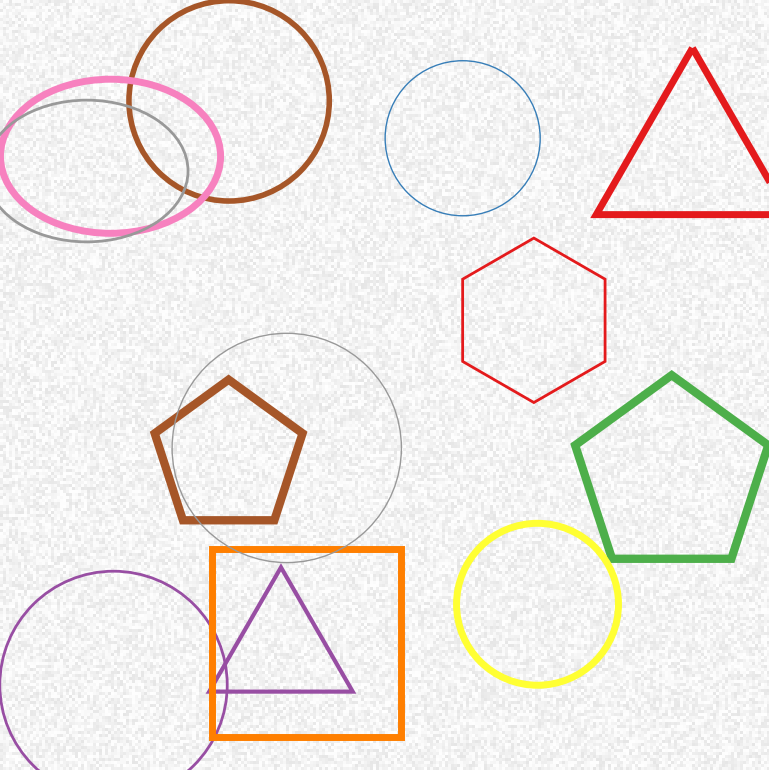[{"shape": "hexagon", "thickness": 1, "radius": 0.53, "center": [0.693, 0.584]}, {"shape": "triangle", "thickness": 2.5, "radius": 0.72, "center": [0.899, 0.793]}, {"shape": "circle", "thickness": 0.5, "radius": 0.5, "center": [0.601, 0.82]}, {"shape": "pentagon", "thickness": 3, "radius": 0.66, "center": [0.872, 0.381]}, {"shape": "circle", "thickness": 1, "radius": 0.74, "center": [0.147, 0.11]}, {"shape": "triangle", "thickness": 1.5, "radius": 0.54, "center": [0.365, 0.156]}, {"shape": "square", "thickness": 2.5, "radius": 0.61, "center": [0.398, 0.165]}, {"shape": "circle", "thickness": 2.5, "radius": 0.53, "center": [0.698, 0.215]}, {"shape": "circle", "thickness": 2, "radius": 0.65, "center": [0.298, 0.869]}, {"shape": "pentagon", "thickness": 3, "radius": 0.5, "center": [0.297, 0.406]}, {"shape": "oval", "thickness": 2.5, "radius": 0.71, "center": [0.144, 0.797]}, {"shape": "circle", "thickness": 0.5, "radius": 0.74, "center": [0.372, 0.418]}, {"shape": "oval", "thickness": 1, "radius": 0.66, "center": [0.113, 0.778]}]